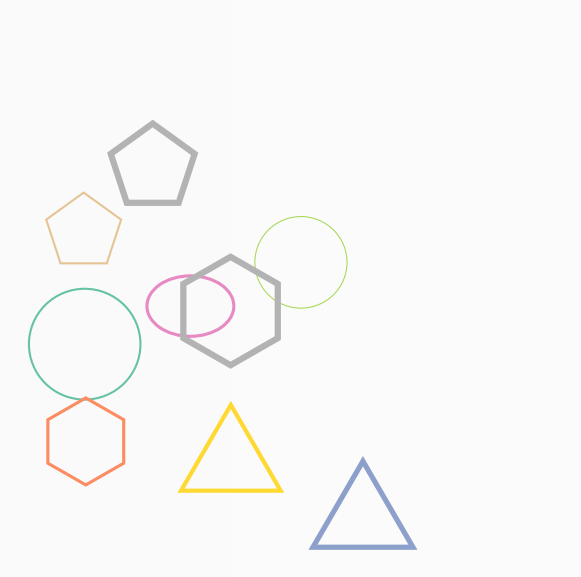[{"shape": "circle", "thickness": 1, "radius": 0.48, "center": [0.146, 0.403]}, {"shape": "hexagon", "thickness": 1.5, "radius": 0.38, "center": [0.148, 0.235]}, {"shape": "triangle", "thickness": 2.5, "radius": 0.5, "center": [0.624, 0.101]}, {"shape": "oval", "thickness": 1.5, "radius": 0.37, "center": [0.328, 0.469]}, {"shape": "circle", "thickness": 0.5, "radius": 0.4, "center": [0.518, 0.545]}, {"shape": "triangle", "thickness": 2, "radius": 0.49, "center": [0.397, 0.199]}, {"shape": "pentagon", "thickness": 1, "radius": 0.34, "center": [0.144, 0.598]}, {"shape": "pentagon", "thickness": 3, "radius": 0.38, "center": [0.263, 0.709]}, {"shape": "hexagon", "thickness": 3, "radius": 0.47, "center": [0.397, 0.461]}]